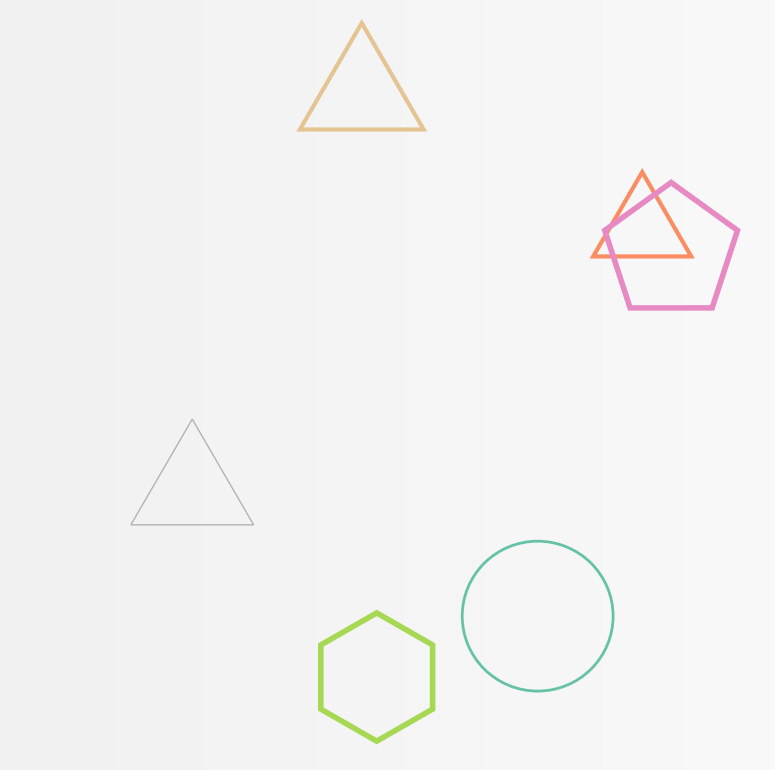[{"shape": "circle", "thickness": 1, "radius": 0.49, "center": [0.694, 0.2]}, {"shape": "triangle", "thickness": 1.5, "radius": 0.37, "center": [0.829, 0.703]}, {"shape": "pentagon", "thickness": 2, "radius": 0.45, "center": [0.866, 0.673]}, {"shape": "hexagon", "thickness": 2, "radius": 0.42, "center": [0.486, 0.121]}, {"shape": "triangle", "thickness": 1.5, "radius": 0.46, "center": [0.467, 0.878]}, {"shape": "triangle", "thickness": 0.5, "radius": 0.46, "center": [0.248, 0.364]}]